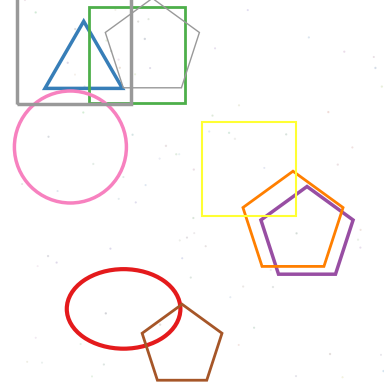[{"shape": "oval", "thickness": 3, "radius": 0.74, "center": [0.321, 0.198]}, {"shape": "triangle", "thickness": 2.5, "radius": 0.58, "center": [0.217, 0.828]}, {"shape": "square", "thickness": 2, "radius": 0.62, "center": [0.356, 0.857]}, {"shape": "pentagon", "thickness": 2.5, "radius": 0.63, "center": [0.797, 0.39]}, {"shape": "pentagon", "thickness": 2, "radius": 0.68, "center": [0.761, 0.419]}, {"shape": "square", "thickness": 1.5, "radius": 0.61, "center": [0.646, 0.561]}, {"shape": "pentagon", "thickness": 2, "radius": 0.55, "center": [0.473, 0.101]}, {"shape": "circle", "thickness": 2.5, "radius": 0.73, "center": [0.183, 0.618]}, {"shape": "square", "thickness": 2.5, "radius": 0.74, "center": [0.192, 0.877]}, {"shape": "pentagon", "thickness": 1, "radius": 0.64, "center": [0.396, 0.876]}]